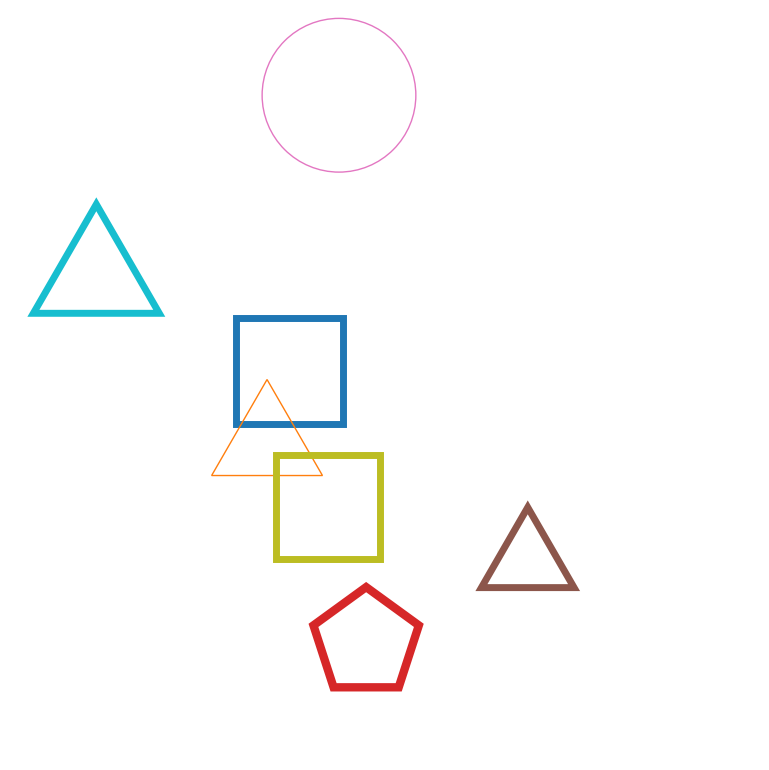[{"shape": "square", "thickness": 2.5, "radius": 0.35, "center": [0.376, 0.518]}, {"shape": "triangle", "thickness": 0.5, "radius": 0.42, "center": [0.347, 0.424]}, {"shape": "pentagon", "thickness": 3, "radius": 0.36, "center": [0.476, 0.166]}, {"shape": "triangle", "thickness": 2.5, "radius": 0.35, "center": [0.685, 0.272]}, {"shape": "circle", "thickness": 0.5, "radius": 0.5, "center": [0.44, 0.876]}, {"shape": "square", "thickness": 2.5, "radius": 0.34, "center": [0.426, 0.341]}, {"shape": "triangle", "thickness": 2.5, "radius": 0.47, "center": [0.125, 0.64]}]